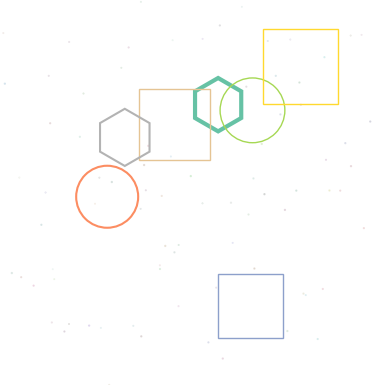[{"shape": "hexagon", "thickness": 3, "radius": 0.35, "center": [0.567, 0.728]}, {"shape": "circle", "thickness": 1.5, "radius": 0.4, "center": [0.278, 0.489]}, {"shape": "square", "thickness": 1, "radius": 0.42, "center": [0.651, 0.204]}, {"shape": "circle", "thickness": 1, "radius": 0.42, "center": [0.656, 0.713]}, {"shape": "square", "thickness": 1, "radius": 0.48, "center": [0.781, 0.828]}, {"shape": "square", "thickness": 1, "radius": 0.46, "center": [0.453, 0.676]}, {"shape": "hexagon", "thickness": 1.5, "radius": 0.37, "center": [0.324, 0.643]}]